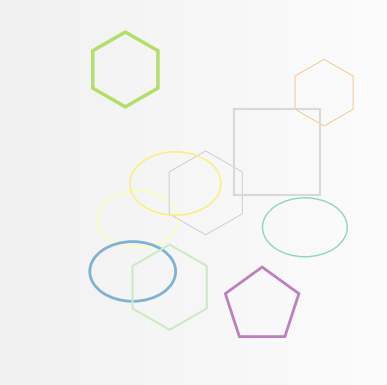[{"shape": "oval", "thickness": 1, "radius": 0.55, "center": [0.787, 0.41]}, {"shape": "oval", "thickness": 1, "radius": 0.52, "center": [0.355, 0.431]}, {"shape": "hexagon", "thickness": 0.5, "radius": 0.54, "center": [0.531, 0.499]}, {"shape": "oval", "thickness": 2, "radius": 0.55, "center": [0.342, 0.295]}, {"shape": "hexagon", "thickness": 0.5, "radius": 0.43, "center": [0.836, 0.759]}, {"shape": "hexagon", "thickness": 2.5, "radius": 0.49, "center": [0.323, 0.82]}, {"shape": "square", "thickness": 1.5, "radius": 0.56, "center": [0.714, 0.605]}, {"shape": "pentagon", "thickness": 2, "radius": 0.5, "center": [0.676, 0.206]}, {"shape": "hexagon", "thickness": 1.5, "radius": 0.55, "center": [0.438, 0.254]}, {"shape": "oval", "thickness": 1, "radius": 0.59, "center": [0.453, 0.523]}]